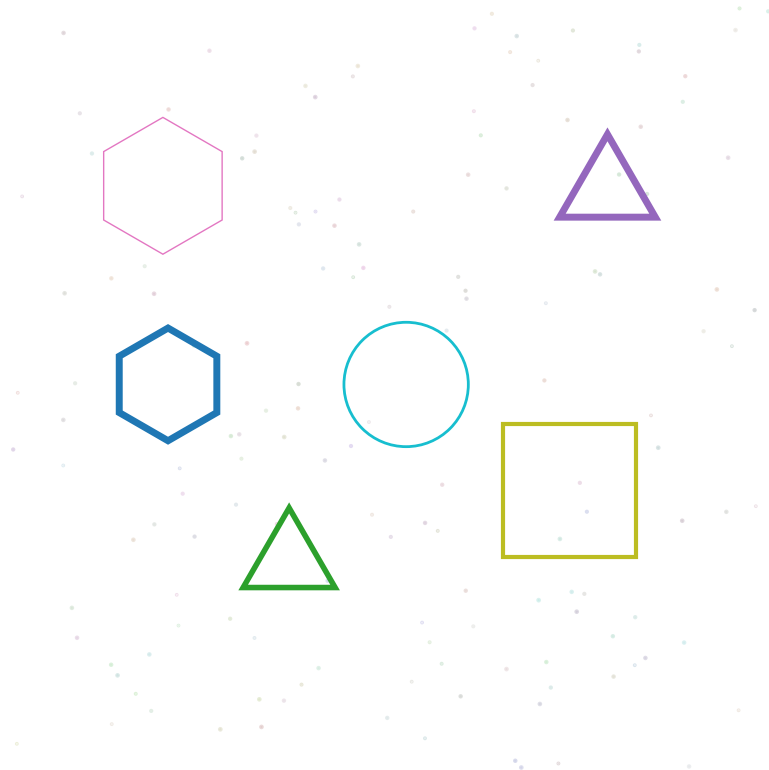[{"shape": "hexagon", "thickness": 2.5, "radius": 0.37, "center": [0.218, 0.501]}, {"shape": "triangle", "thickness": 2, "radius": 0.34, "center": [0.375, 0.271]}, {"shape": "triangle", "thickness": 2.5, "radius": 0.36, "center": [0.789, 0.754]}, {"shape": "hexagon", "thickness": 0.5, "radius": 0.44, "center": [0.212, 0.759]}, {"shape": "square", "thickness": 1.5, "radius": 0.43, "center": [0.74, 0.363]}, {"shape": "circle", "thickness": 1, "radius": 0.4, "center": [0.527, 0.501]}]